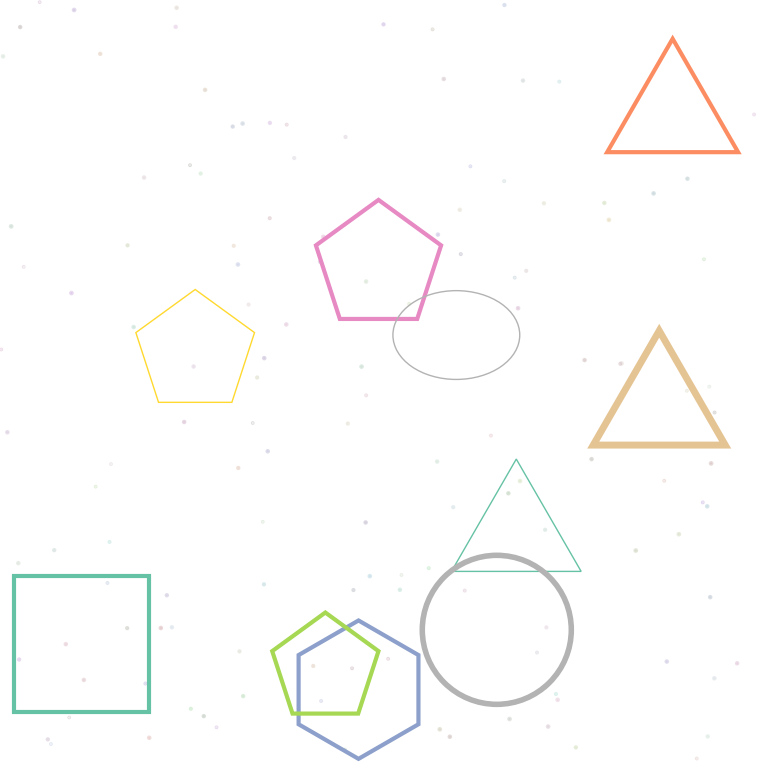[{"shape": "square", "thickness": 1.5, "radius": 0.44, "center": [0.106, 0.164]}, {"shape": "triangle", "thickness": 0.5, "radius": 0.49, "center": [0.671, 0.307]}, {"shape": "triangle", "thickness": 1.5, "radius": 0.49, "center": [0.874, 0.851]}, {"shape": "hexagon", "thickness": 1.5, "radius": 0.45, "center": [0.466, 0.104]}, {"shape": "pentagon", "thickness": 1.5, "radius": 0.43, "center": [0.492, 0.655]}, {"shape": "pentagon", "thickness": 1.5, "radius": 0.36, "center": [0.423, 0.132]}, {"shape": "pentagon", "thickness": 0.5, "radius": 0.41, "center": [0.254, 0.543]}, {"shape": "triangle", "thickness": 2.5, "radius": 0.49, "center": [0.856, 0.471]}, {"shape": "oval", "thickness": 0.5, "radius": 0.41, "center": [0.593, 0.565]}, {"shape": "circle", "thickness": 2, "radius": 0.48, "center": [0.645, 0.182]}]